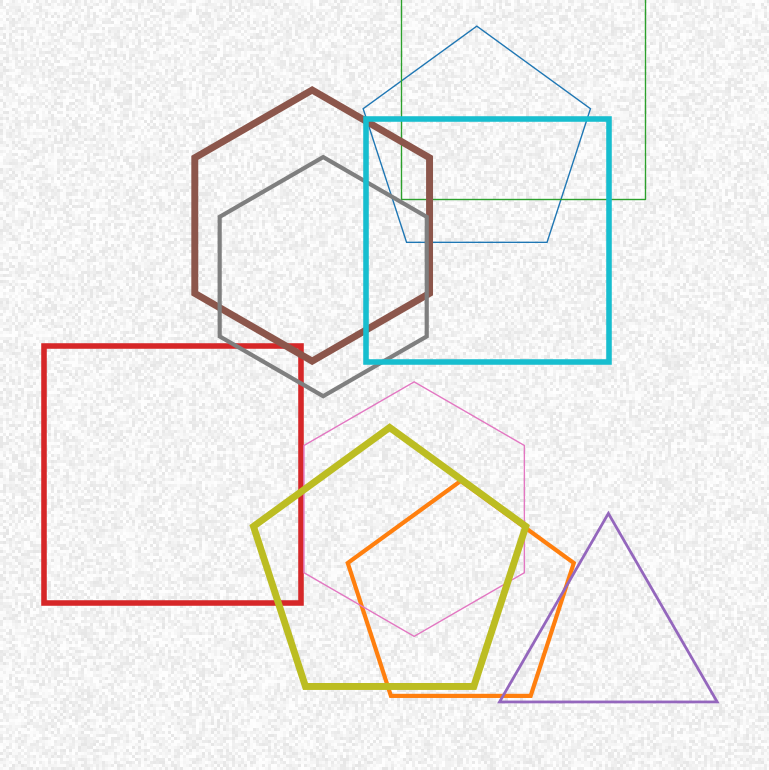[{"shape": "pentagon", "thickness": 0.5, "radius": 0.78, "center": [0.619, 0.811]}, {"shape": "pentagon", "thickness": 1.5, "radius": 0.77, "center": [0.598, 0.221]}, {"shape": "square", "thickness": 0.5, "radius": 0.79, "center": [0.68, 0.9]}, {"shape": "square", "thickness": 2, "radius": 0.83, "center": [0.224, 0.384]}, {"shape": "triangle", "thickness": 1, "radius": 0.82, "center": [0.79, 0.17]}, {"shape": "hexagon", "thickness": 2.5, "radius": 0.88, "center": [0.405, 0.707]}, {"shape": "hexagon", "thickness": 0.5, "radius": 0.83, "center": [0.538, 0.339]}, {"shape": "hexagon", "thickness": 1.5, "radius": 0.78, "center": [0.42, 0.641]}, {"shape": "pentagon", "thickness": 2.5, "radius": 0.93, "center": [0.506, 0.259]}, {"shape": "square", "thickness": 2, "radius": 0.79, "center": [0.633, 0.688]}]